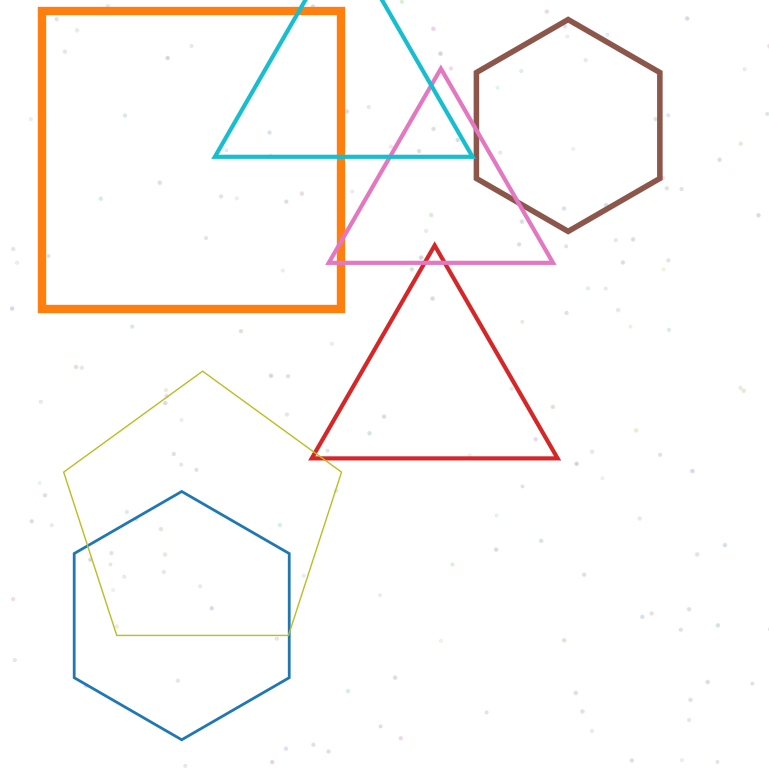[{"shape": "hexagon", "thickness": 1, "radius": 0.81, "center": [0.236, 0.2]}, {"shape": "square", "thickness": 3, "radius": 0.97, "center": [0.249, 0.792]}, {"shape": "triangle", "thickness": 1.5, "radius": 0.92, "center": [0.565, 0.497]}, {"shape": "hexagon", "thickness": 2, "radius": 0.69, "center": [0.738, 0.837]}, {"shape": "triangle", "thickness": 1.5, "radius": 0.84, "center": [0.573, 0.743]}, {"shape": "pentagon", "thickness": 0.5, "radius": 0.95, "center": [0.263, 0.328]}, {"shape": "triangle", "thickness": 1.5, "radius": 0.97, "center": [0.446, 0.893]}]